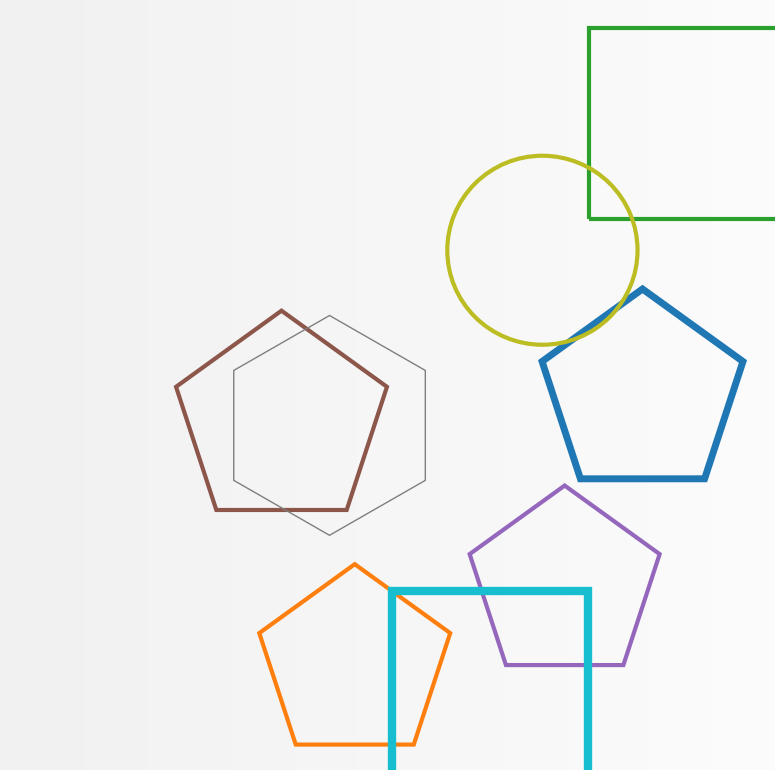[{"shape": "pentagon", "thickness": 2.5, "radius": 0.68, "center": [0.829, 0.488]}, {"shape": "pentagon", "thickness": 1.5, "radius": 0.65, "center": [0.458, 0.138]}, {"shape": "square", "thickness": 1.5, "radius": 0.62, "center": [0.884, 0.839]}, {"shape": "pentagon", "thickness": 1.5, "radius": 0.64, "center": [0.729, 0.241]}, {"shape": "pentagon", "thickness": 1.5, "radius": 0.72, "center": [0.363, 0.453]}, {"shape": "hexagon", "thickness": 0.5, "radius": 0.71, "center": [0.425, 0.448]}, {"shape": "circle", "thickness": 1.5, "radius": 0.61, "center": [0.7, 0.675]}, {"shape": "square", "thickness": 3, "radius": 0.63, "center": [0.632, 0.107]}]